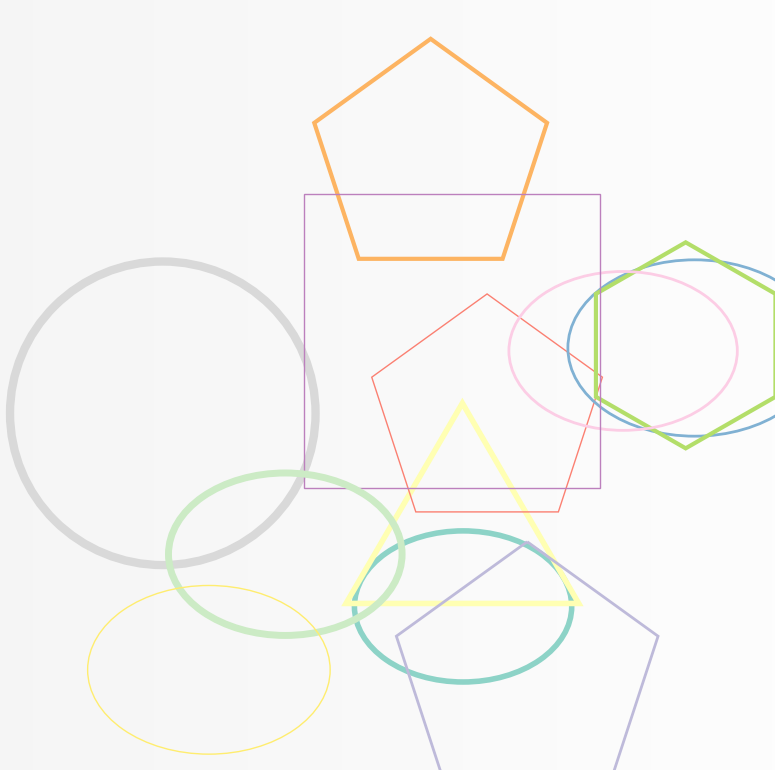[{"shape": "oval", "thickness": 2, "radius": 0.7, "center": [0.598, 0.212]}, {"shape": "triangle", "thickness": 2, "radius": 0.87, "center": [0.597, 0.303]}, {"shape": "pentagon", "thickness": 1, "radius": 0.89, "center": [0.68, 0.119]}, {"shape": "pentagon", "thickness": 0.5, "radius": 0.78, "center": [0.628, 0.462]}, {"shape": "oval", "thickness": 1, "radius": 0.82, "center": [0.896, 0.548]}, {"shape": "pentagon", "thickness": 1.5, "radius": 0.79, "center": [0.556, 0.792]}, {"shape": "hexagon", "thickness": 1.5, "radius": 0.67, "center": [0.885, 0.552]}, {"shape": "oval", "thickness": 1, "radius": 0.74, "center": [0.804, 0.544]}, {"shape": "circle", "thickness": 3, "radius": 0.99, "center": [0.21, 0.463]}, {"shape": "square", "thickness": 0.5, "radius": 0.96, "center": [0.584, 0.557]}, {"shape": "oval", "thickness": 2.5, "radius": 0.75, "center": [0.368, 0.28]}, {"shape": "oval", "thickness": 0.5, "radius": 0.78, "center": [0.27, 0.13]}]